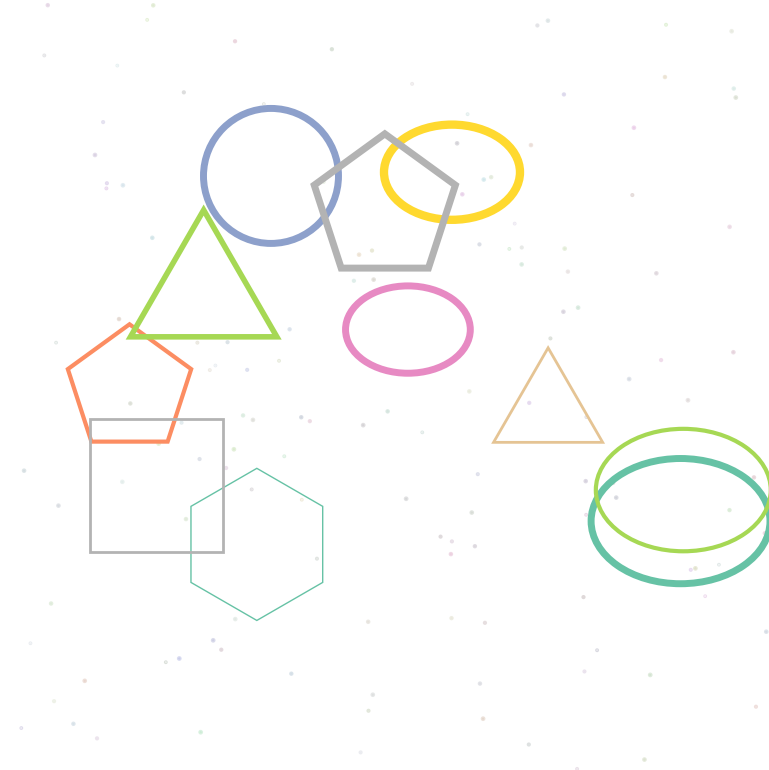[{"shape": "hexagon", "thickness": 0.5, "radius": 0.49, "center": [0.334, 0.293]}, {"shape": "oval", "thickness": 2.5, "radius": 0.58, "center": [0.884, 0.323]}, {"shape": "pentagon", "thickness": 1.5, "radius": 0.42, "center": [0.168, 0.495]}, {"shape": "circle", "thickness": 2.5, "radius": 0.44, "center": [0.352, 0.772]}, {"shape": "oval", "thickness": 2.5, "radius": 0.41, "center": [0.53, 0.572]}, {"shape": "triangle", "thickness": 2, "radius": 0.55, "center": [0.264, 0.617]}, {"shape": "oval", "thickness": 1.5, "radius": 0.57, "center": [0.887, 0.364]}, {"shape": "oval", "thickness": 3, "radius": 0.44, "center": [0.587, 0.776]}, {"shape": "triangle", "thickness": 1, "radius": 0.41, "center": [0.712, 0.466]}, {"shape": "pentagon", "thickness": 2.5, "radius": 0.48, "center": [0.5, 0.73]}, {"shape": "square", "thickness": 1, "radius": 0.43, "center": [0.203, 0.37]}]